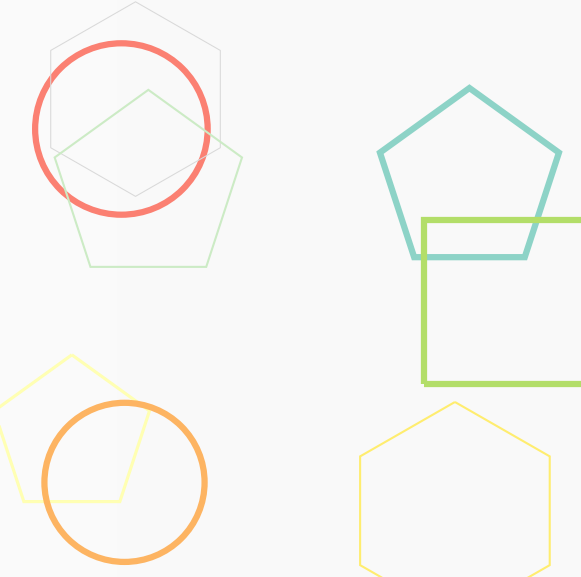[{"shape": "pentagon", "thickness": 3, "radius": 0.81, "center": [0.808, 0.685]}, {"shape": "pentagon", "thickness": 1.5, "radius": 0.7, "center": [0.124, 0.244]}, {"shape": "circle", "thickness": 3, "radius": 0.74, "center": [0.209, 0.776]}, {"shape": "circle", "thickness": 3, "radius": 0.69, "center": [0.214, 0.164]}, {"shape": "square", "thickness": 3, "radius": 0.71, "center": [0.872, 0.476]}, {"shape": "hexagon", "thickness": 0.5, "radius": 0.84, "center": [0.233, 0.828]}, {"shape": "pentagon", "thickness": 1, "radius": 0.85, "center": [0.255, 0.674]}, {"shape": "hexagon", "thickness": 1, "radius": 0.94, "center": [0.783, 0.115]}]